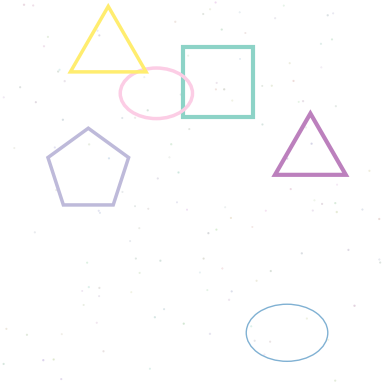[{"shape": "square", "thickness": 3, "radius": 0.45, "center": [0.566, 0.787]}, {"shape": "pentagon", "thickness": 2.5, "radius": 0.55, "center": [0.229, 0.557]}, {"shape": "oval", "thickness": 1, "radius": 0.53, "center": [0.746, 0.136]}, {"shape": "oval", "thickness": 2.5, "radius": 0.47, "center": [0.406, 0.758]}, {"shape": "triangle", "thickness": 3, "radius": 0.53, "center": [0.806, 0.599]}, {"shape": "triangle", "thickness": 2.5, "radius": 0.57, "center": [0.281, 0.87]}]